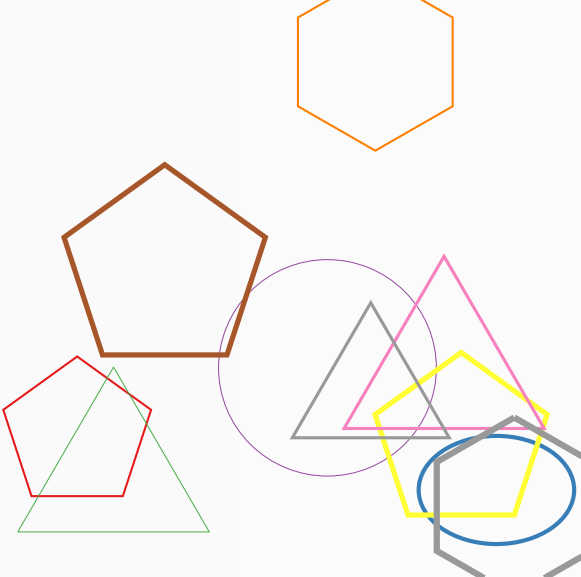[{"shape": "pentagon", "thickness": 1, "radius": 0.67, "center": [0.133, 0.248]}, {"shape": "oval", "thickness": 2, "radius": 0.67, "center": [0.854, 0.151]}, {"shape": "triangle", "thickness": 0.5, "radius": 0.95, "center": [0.195, 0.173]}, {"shape": "circle", "thickness": 0.5, "radius": 0.94, "center": [0.563, 0.362]}, {"shape": "hexagon", "thickness": 1, "radius": 0.77, "center": [0.646, 0.892]}, {"shape": "pentagon", "thickness": 2.5, "radius": 0.78, "center": [0.793, 0.233]}, {"shape": "pentagon", "thickness": 2.5, "radius": 0.91, "center": [0.283, 0.532]}, {"shape": "triangle", "thickness": 1.5, "radius": 0.99, "center": [0.764, 0.357]}, {"shape": "hexagon", "thickness": 3, "radius": 0.77, "center": [0.885, 0.122]}, {"shape": "triangle", "thickness": 1.5, "radius": 0.78, "center": [0.638, 0.319]}]